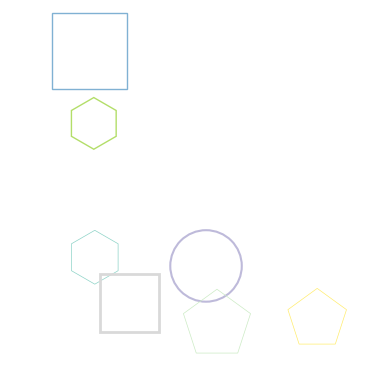[{"shape": "hexagon", "thickness": 0.5, "radius": 0.35, "center": [0.246, 0.332]}, {"shape": "circle", "thickness": 1.5, "radius": 0.46, "center": [0.535, 0.309]}, {"shape": "square", "thickness": 1, "radius": 0.49, "center": [0.233, 0.867]}, {"shape": "hexagon", "thickness": 1, "radius": 0.34, "center": [0.244, 0.68]}, {"shape": "square", "thickness": 2, "radius": 0.38, "center": [0.336, 0.213]}, {"shape": "pentagon", "thickness": 0.5, "radius": 0.46, "center": [0.564, 0.157]}, {"shape": "pentagon", "thickness": 0.5, "radius": 0.4, "center": [0.824, 0.171]}]